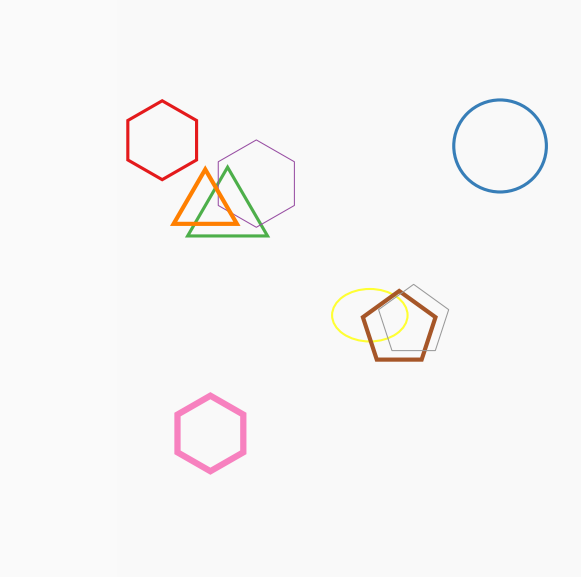[{"shape": "hexagon", "thickness": 1.5, "radius": 0.34, "center": [0.279, 0.756]}, {"shape": "circle", "thickness": 1.5, "radius": 0.4, "center": [0.86, 0.746]}, {"shape": "triangle", "thickness": 1.5, "radius": 0.4, "center": [0.392, 0.63]}, {"shape": "hexagon", "thickness": 0.5, "radius": 0.38, "center": [0.441, 0.681]}, {"shape": "triangle", "thickness": 2, "radius": 0.31, "center": [0.353, 0.643]}, {"shape": "oval", "thickness": 1, "radius": 0.32, "center": [0.636, 0.453]}, {"shape": "pentagon", "thickness": 2, "radius": 0.33, "center": [0.687, 0.43]}, {"shape": "hexagon", "thickness": 3, "radius": 0.33, "center": [0.362, 0.249]}, {"shape": "pentagon", "thickness": 0.5, "radius": 0.32, "center": [0.712, 0.443]}]